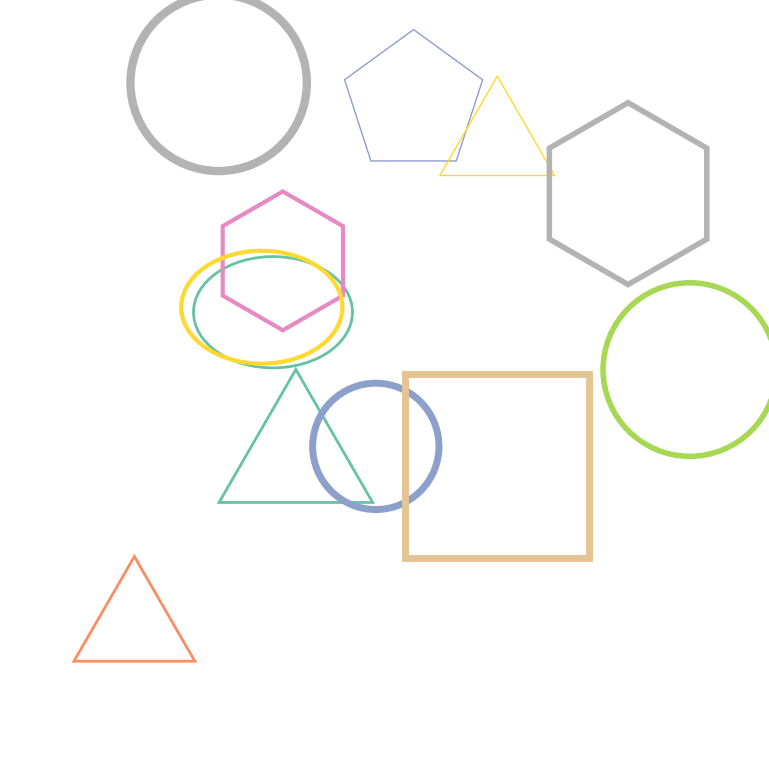[{"shape": "oval", "thickness": 1, "radius": 0.52, "center": [0.355, 0.595]}, {"shape": "triangle", "thickness": 1, "radius": 0.58, "center": [0.384, 0.405]}, {"shape": "triangle", "thickness": 1, "radius": 0.45, "center": [0.175, 0.187]}, {"shape": "pentagon", "thickness": 0.5, "radius": 0.47, "center": [0.537, 0.867]}, {"shape": "circle", "thickness": 2.5, "radius": 0.41, "center": [0.488, 0.42]}, {"shape": "hexagon", "thickness": 1.5, "radius": 0.45, "center": [0.367, 0.661]}, {"shape": "circle", "thickness": 2, "radius": 0.56, "center": [0.896, 0.52]}, {"shape": "triangle", "thickness": 0.5, "radius": 0.43, "center": [0.646, 0.815]}, {"shape": "oval", "thickness": 1.5, "radius": 0.52, "center": [0.34, 0.601]}, {"shape": "square", "thickness": 2.5, "radius": 0.6, "center": [0.646, 0.394]}, {"shape": "hexagon", "thickness": 2, "radius": 0.59, "center": [0.816, 0.749]}, {"shape": "circle", "thickness": 3, "radius": 0.57, "center": [0.284, 0.892]}]